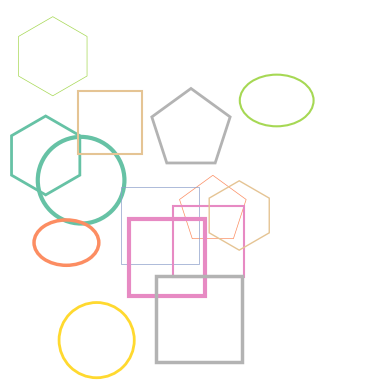[{"shape": "circle", "thickness": 3, "radius": 0.56, "center": [0.211, 0.532]}, {"shape": "hexagon", "thickness": 2, "radius": 0.51, "center": [0.119, 0.596]}, {"shape": "oval", "thickness": 2.5, "radius": 0.42, "center": [0.173, 0.37]}, {"shape": "pentagon", "thickness": 0.5, "radius": 0.45, "center": [0.553, 0.454]}, {"shape": "square", "thickness": 0.5, "radius": 0.5, "center": [0.415, 0.414]}, {"shape": "square", "thickness": 3, "radius": 0.5, "center": [0.434, 0.33]}, {"shape": "square", "thickness": 1.5, "radius": 0.46, "center": [0.542, 0.373]}, {"shape": "oval", "thickness": 1.5, "radius": 0.48, "center": [0.719, 0.739]}, {"shape": "hexagon", "thickness": 0.5, "radius": 0.51, "center": [0.137, 0.854]}, {"shape": "circle", "thickness": 2, "radius": 0.49, "center": [0.251, 0.117]}, {"shape": "hexagon", "thickness": 1, "radius": 0.45, "center": [0.621, 0.44]}, {"shape": "square", "thickness": 1.5, "radius": 0.41, "center": [0.286, 0.682]}, {"shape": "square", "thickness": 2.5, "radius": 0.56, "center": [0.517, 0.172]}, {"shape": "pentagon", "thickness": 2, "radius": 0.53, "center": [0.496, 0.663]}]